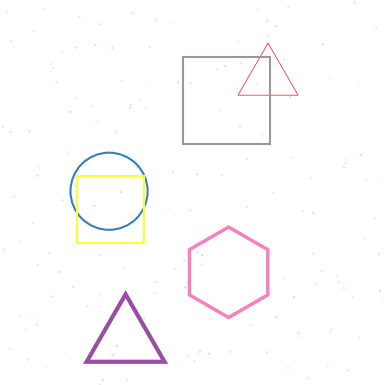[{"shape": "triangle", "thickness": 0.5, "radius": 0.45, "center": [0.696, 0.798]}, {"shape": "circle", "thickness": 1.5, "radius": 0.5, "center": [0.283, 0.503]}, {"shape": "triangle", "thickness": 3, "radius": 0.58, "center": [0.326, 0.119]}, {"shape": "square", "thickness": 1.5, "radius": 0.43, "center": [0.286, 0.457]}, {"shape": "hexagon", "thickness": 2.5, "radius": 0.59, "center": [0.594, 0.293]}, {"shape": "square", "thickness": 1.5, "radius": 0.56, "center": [0.588, 0.738]}]